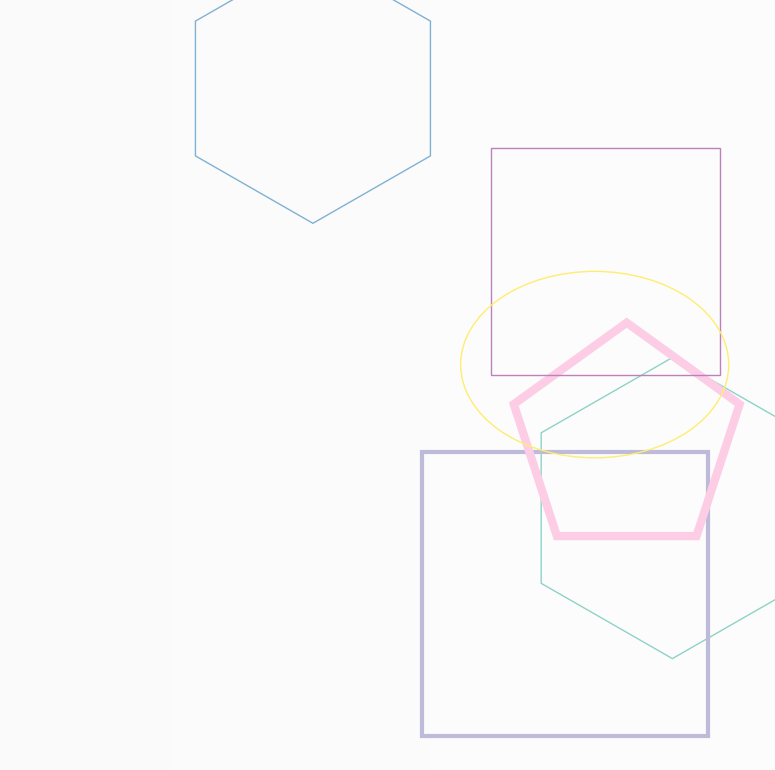[{"shape": "hexagon", "thickness": 0.5, "radius": 0.98, "center": [0.868, 0.34]}, {"shape": "square", "thickness": 1.5, "radius": 0.92, "center": [0.729, 0.229]}, {"shape": "hexagon", "thickness": 0.5, "radius": 0.88, "center": [0.404, 0.885]}, {"shape": "pentagon", "thickness": 3, "radius": 0.77, "center": [0.809, 0.428]}, {"shape": "square", "thickness": 0.5, "radius": 0.74, "center": [0.781, 0.66]}, {"shape": "oval", "thickness": 0.5, "radius": 0.86, "center": [0.767, 0.527]}]